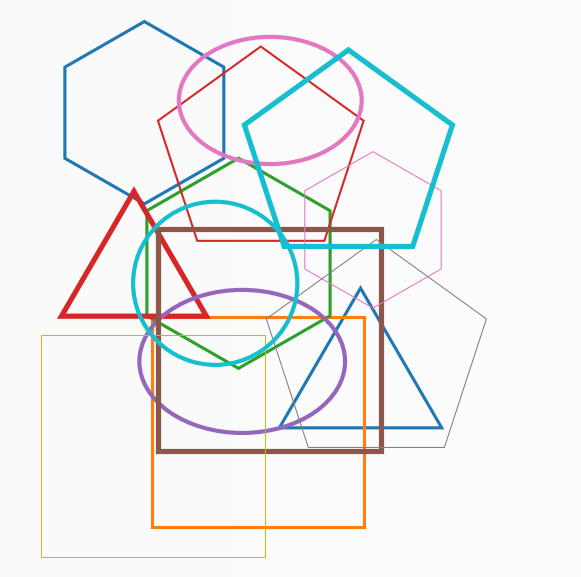[{"shape": "hexagon", "thickness": 1.5, "radius": 0.79, "center": [0.248, 0.804]}, {"shape": "triangle", "thickness": 1.5, "radius": 0.81, "center": [0.62, 0.339]}, {"shape": "square", "thickness": 1.5, "radius": 0.91, "center": [0.444, 0.268]}, {"shape": "hexagon", "thickness": 1.5, "radius": 0.91, "center": [0.41, 0.543]}, {"shape": "pentagon", "thickness": 1, "radius": 0.93, "center": [0.449, 0.733]}, {"shape": "triangle", "thickness": 2.5, "radius": 0.72, "center": [0.23, 0.524]}, {"shape": "oval", "thickness": 2, "radius": 0.88, "center": [0.417, 0.373]}, {"shape": "square", "thickness": 2.5, "radius": 0.96, "center": [0.463, 0.41]}, {"shape": "oval", "thickness": 2, "radius": 0.79, "center": [0.465, 0.825]}, {"shape": "hexagon", "thickness": 0.5, "radius": 0.68, "center": [0.642, 0.601]}, {"shape": "pentagon", "thickness": 0.5, "radius": 1.0, "center": [0.647, 0.385]}, {"shape": "square", "thickness": 0.5, "radius": 0.96, "center": [0.263, 0.227]}, {"shape": "pentagon", "thickness": 2.5, "radius": 0.94, "center": [0.599, 0.725]}, {"shape": "circle", "thickness": 2, "radius": 0.71, "center": [0.37, 0.509]}]